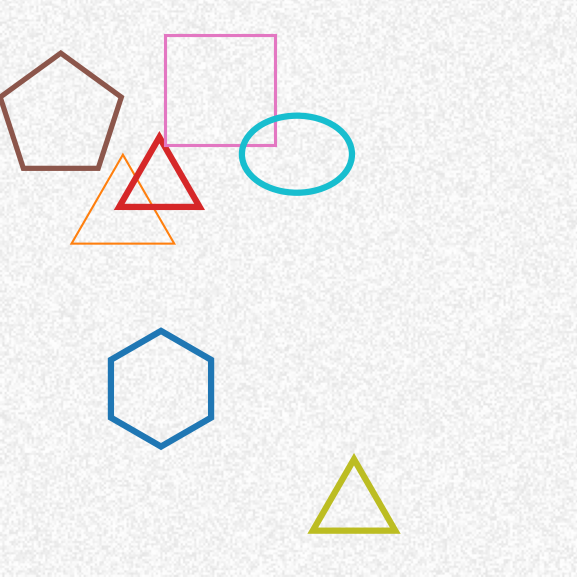[{"shape": "hexagon", "thickness": 3, "radius": 0.5, "center": [0.279, 0.326]}, {"shape": "triangle", "thickness": 1, "radius": 0.51, "center": [0.213, 0.629]}, {"shape": "triangle", "thickness": 3, "radius": 0.4, "center": [0.276, 0.681]}, {"shape": "pentagon", "thickness": 2.5, "radius": 0.55, "center": [0.105, 0.797]}, {"shape": "square", "thickness": 1.5, "radius": 0.48, "center": [0.381, 0.843]}, {"shape": "triangle", "thickness": 3, "radius": 0.41, "center": [0.613, 0.121]}, {"shape": "oval", "thickness": 3, "radius": 0.48, "center": [0.514, 0.732]}]